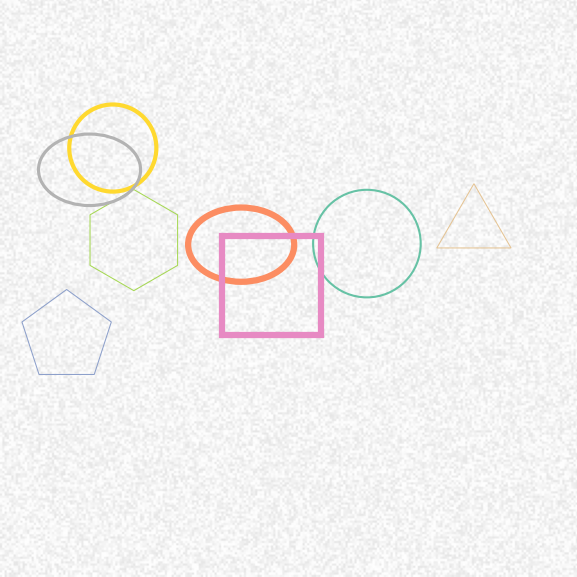[{"shape": "circle", "thickness": 1, "radius": 0.47, "center": [0.635, 0.577]}, {"shape": "oval", "thickness": 3, "radius": 0.46, "center": [0.418, 0.575]}, {"shape": "pentagon", "thickness": 0.5, "radius": 0.41, "center": [0.115, 0.416]}, {"shape": "square", "thickness": 3, "radius": 0.43, "center": [0.47, 0.505]}, {"shape": "hexagon", "thickness": 0.5, "radius": 0.44, "center": [0.232, 0.583]}, {"shape": "circle", "thickness": 2, "radius": 0.38, "center": [0.195, 0.743]}, {"shape": "triangle", "thickness": 0.5, "radius": 0.37, "center": [0.821, 0.607]}, {"shape": "oval", "thickness": 1.5, "radius": 0.44, "center": [0.155, 0.705]}]